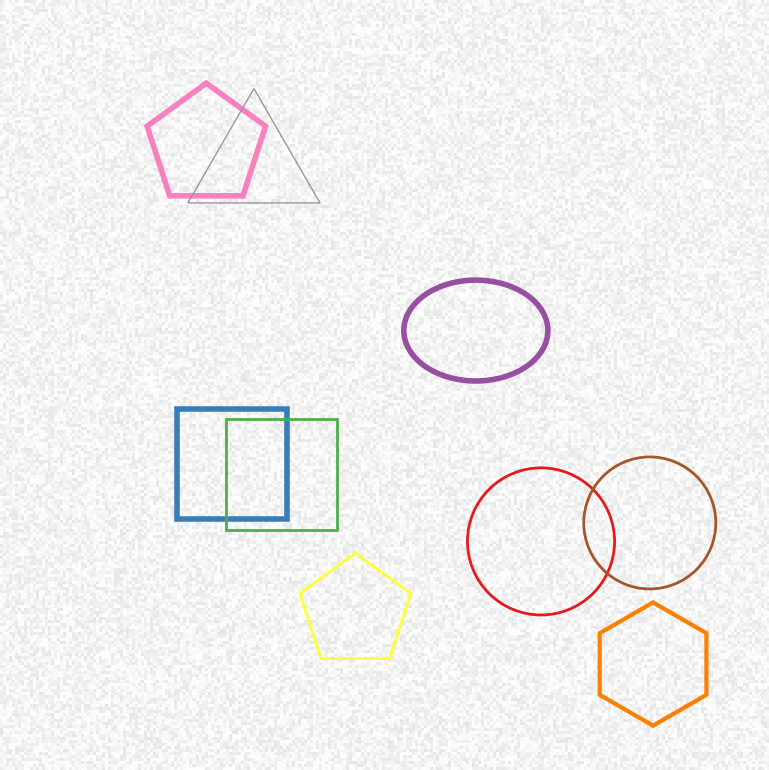[{"shape": "circle", "thickness": 1, "radius": 0.48, "center": [0.703, 0.297]}, {"shape": "square", "thickness": 2, "radius": 0.36, "center": [0.301, 0.398]}, {"shape": "square", "thickness": 1, "radius": 0.36, "center": [0.366, 0.384]}, {"shape": "oval", "thickness": 2, "radius": 0.47, "center": [0.618, 0.571]}, {"shape": "hexagon", "thickness": 1.5, "radius": 0.4, "center": [0.848, 0.138]}, {"shape": "pentagon", "thickness": 1, "radius": 0.38, "center": [0.461, 0.206]}, {"shape": "circle", "thickness": 1, "radius": 0.43, "center": [0.844, 0.321]}, {"shape": "pentagon", "thickness": 2, "radius": 0.4, "center": [0.268, 0.811]}, {"shape": "triangle", "thickness": 0.5, "radius": 0.5, "center": [0.33, 0.786]}]